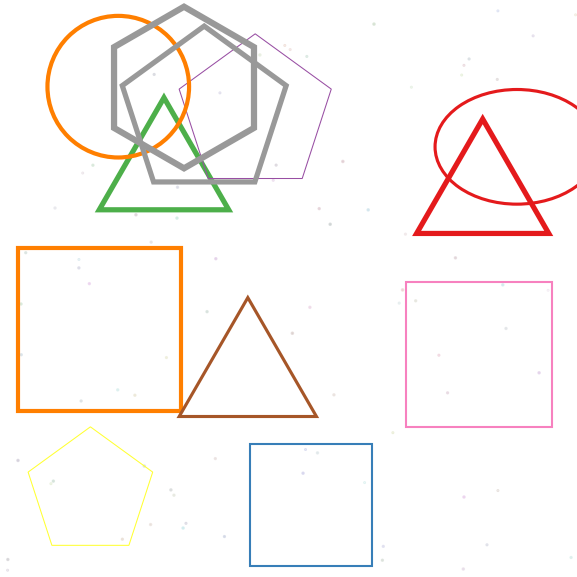[{"shape": "triangle", "thickness": 2.5, "radius": 0.66, "center": [0.836, 0.661]}, {"shape": "oval", "thickness": 1.5, "radius": 0.71, "center": [0.895, 0.745]}, {"shape": "square", "thickness": 1, "radius": 0.53, "center": [0.539, 0.125]}, {"shape": "triangle", "thickness": 2.5, "radius": 0.65, "center": [0.284, 0.701]}, {"shape": "pentagon", "thickness": 0.5, "radius": 0.69, "center": [0.442, 0.802]}, {"shape": "square", "thickness": 2, "radius": 0.7, "center": [0.172, 0.429]}, {"shape": "circle", "thickness": 2, "radius": 0.61, "center": [0.205, 0.849]}, {"shape": "pentagon", "thickness": 0.5, "radius": 0.57, "center": [0.157, 0.147]}, {"shape": "triangle", "thickness": 1.5, "radius": 0.69, "center": [0.429, 0.347]}, {"shape": "square", "thickness": 1, "radius": 0.63, "center": [0.829, 0.386]}, {"shape": "pentagon", "thickness": 2.5, "radius": 0.75, "center": [0.354, 0.805]}, {"shape": "hexagon", "thickness": 3, "radius": 0.7, "center": [0.319, 0.848]}]